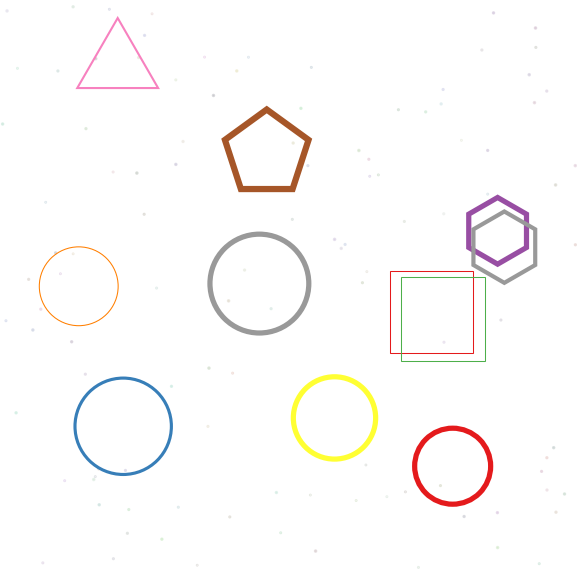[{"shape": "circle", "thickness": 2.5, "radius": 0.33, "center": [0.784, 0.192]}, {"shape": "square", "thickness": 0.5, "radius": 0.36, "center": [0.747, 0.459]}, {"shape": "circle", "thickness": 1.5, "radius": 0.42, "center": [0.213, 0.261]}, {"shape": "square", "thickness": 0.5, "radius": 0.36, "center": [0.767, 0.447]}, {"shape": "hexagon", "thickness": 2.5, "radius": 0.29, "center": [0.862, 0.599]}, {"shape": "circle", "thickness": 0.5, "radius": 0.34, "center": [0.136, 0.503]}, {"shape": "circle", "thickness": 2.5, "radius": 0.36, "center": [0.579, 0.275]}, {"shape": "pentagon", "thickness": 3, "radius": 0.38, "center": [0.462, 0.733]}, {"shape": "triangle", "thickness": 1, "radius": 0.4, "center": [0.204, 0.887]}, {"shape": "hexagon", "thickness": 2, "radius": 0.31, "center": [0.873, 0.571]}, {"shape": "circle", "thickness": 2.5, "radius": 0.43, "center": [0.449, 0.508]}]